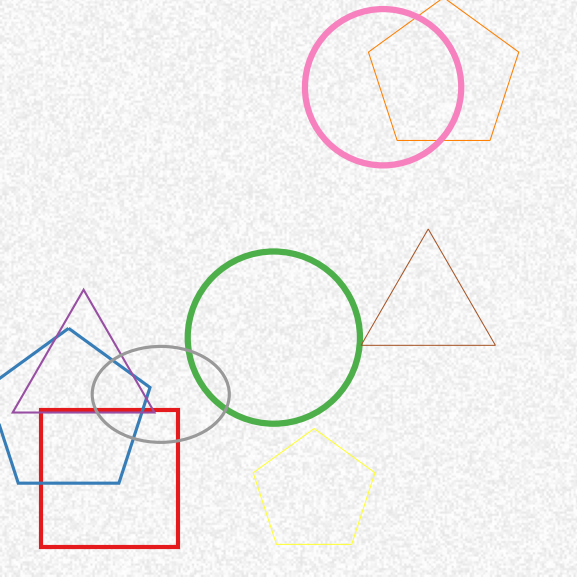[{"shape": "square", "thickness": 2, "radius": 0.59, "center": [0.189, 0.171]}, {"shape": "pentagon", "thickness": 1.5, "radius": 0.74, "center": [0.119, 0.282]}, {"shape": "circle", "thickness": 3, "radius": 0.75, "center": [0.474, 0.415]}, {"shape": "triangle", "thickness": 1, "radius": 0.71, "center": [0.145, 0.356]}, {"shape": "pentagon", "thickness": 0.5, "radius": 0.68, "center": [0.768, 0.867]}, {"shape": "pentagon", "thickness": 0.5, "radius": 0.55, "center": [0.544, 0.146]}, {"shape": "triangle", "thickness": 0.5, "radius": 0.67, "center": [0.742, 0.468]}, {"shape": "circle", "thickness": 3, "radius": 0.68, "center": [0.663, 0.848]}, {"shape": "oval", "thickness": 1.5, "radius": 0.59, "center": [0.278, 0.316]}]